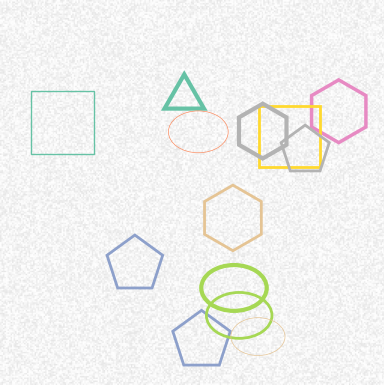[{"shape": "triangle", "thickness": 3, "radius": 0.3, "center": [0.479, 0.748]}, {"shape": "square", "thickness": 1, "radius": 0.41, "center": [0.162, 0.681]}, {"shape": "oval", "thickness": 0.5, "radius": 0.39, "center": [0.515, 0.658]}, {"shape": "pentagon", "thickness": 2, "radius": 0.38, "center": [0.35, 0.313]}, {"shape": "pentagon", "thickness": 2, "radius": 0.39, "center": [0.523, 0.115]}, {"shape": "hexagon", "thickness": 2.5, "radius": 0.41, "center": [0.88, 0.711]}, {"shape": "oval", "thickness": 3, "radius": 0.43, "center": [0.608, 0.252]}, {"shape": "oval", "thickness": 2, "radius": 0.43, "center": [0.621, 0.181]}, {"shape": "square", "thickness": 2, "radius": 0.4, "center": [0.751, 0.646]}, {"shape": "oval", "thickness": 0.5, "radius": 0.35, "center": [0.67, 0.126]}, {"shape": "hexagon", "thickness": 2, "radius": 0.43, "center": [0.605, 0.434]}, {"shape": "hexagon", "thickness": 3, "radius": 0.36, "center": [0.682, 0.659]}, {"shape": "pentagon", "thickness": 2, "radius": 0.33, "center": [0.793, 0.609]}]